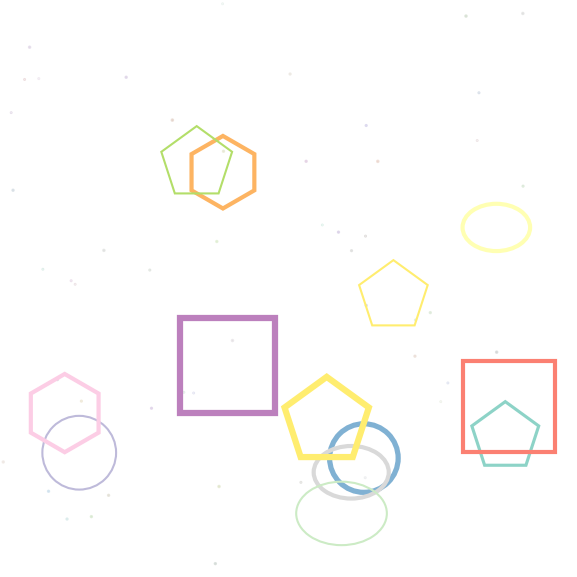[{"shape": "pentagon", "thickness": 1.5, "radius": 0.3, "center": [0.875, 0.243]}, {"shape": "oval", "thickness": 2, "radius": 0.29, "center": [0.859, 0.605]}, {"shape": "circle", "thickness": 1, "radius": 0.32, "center": [0.137, 0.215]}, {"shape": "square", "thickness": 2, "radius": 0.4, "center": [0.881, 0.296]}, {"shape": "circle", "thickness": 2.5, "radius": 0.3, "center": [0.63, 0.206]}, {"shape": "hexagon", "thickness": 2, "radius": 0.31, "center": [0.386, 0.701]}, {"shape": "pentagon", "thickness": 1, "radius": 0.32, "center": [0.341, 0.716]}, {"shape": "hexagon", "thickness": 2, "radius": 0.34, "center": [0.112, 0.284]}, {"shape": "oval", "thickness": 2, "radius": 0.33, "center": [0.608, 0.181]}, {"shape": "square", "thickness": 3, "radius": 0.41, "center": [0.394, 0.366]}, {"shape": "oval", "thickness": 1, "radius": 0.39, "center": [0.591, 0.11]}, {"shape": "pentagon", "thickness": 3, "radius": 0.38, "center": [0.566, 0.27]}, {"shape": "pentagon", "thickness": 1, "radius": 0.31, "center": [0.681, 0.486]}]